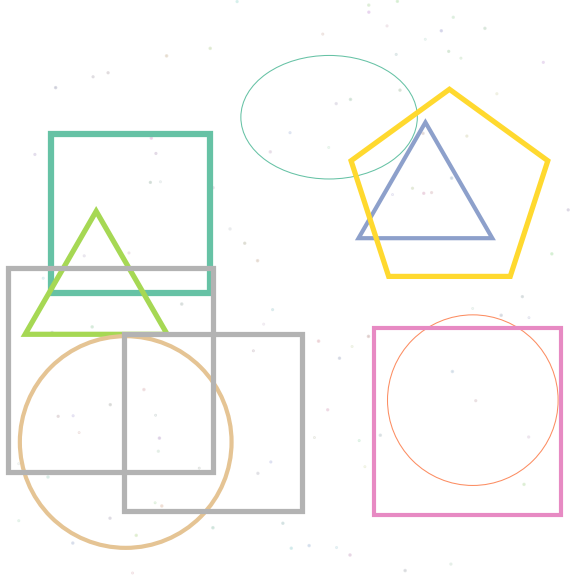[{"shape": "oval", "thickness": 0.5, "radius": 0.76, "center": [0.57, 0.796]}, {"shape": "square", "thickness": 3, "radius": 0.69, "center": [0.226, 0.629]}, {"shape": "circle", "thickness": 0.5, "radius": 0.74, "center": [0.819, 0.306]}, {"shape": "triangle", "thickness": 2, "radius": 0.67, "center": [0.737, 0.654]}, {"shape": "square", "thickness": 2, "radius": 0.81, "center": [0.81, 0.269]}, {"shape": "triangle", "thickness": 2.5, "radius": 0.71, "center": [0.167, 0.491]}, {"shape": "pentagon", "thickness": 2.5, "radius": 0.9, "center": [0.778, 0.665]}, {"shape": "circle", "thickness": 2, "radius": 0.92, "center": [0.218, 0.234]}, {"shape": "square", "thickness": 2.5, "radius": 0.77, "center": [0.369, 0.268]}, {"shape": "square", "thickness": 2.5, "radius": 0.89, "center": [0.192, 0.358]}]